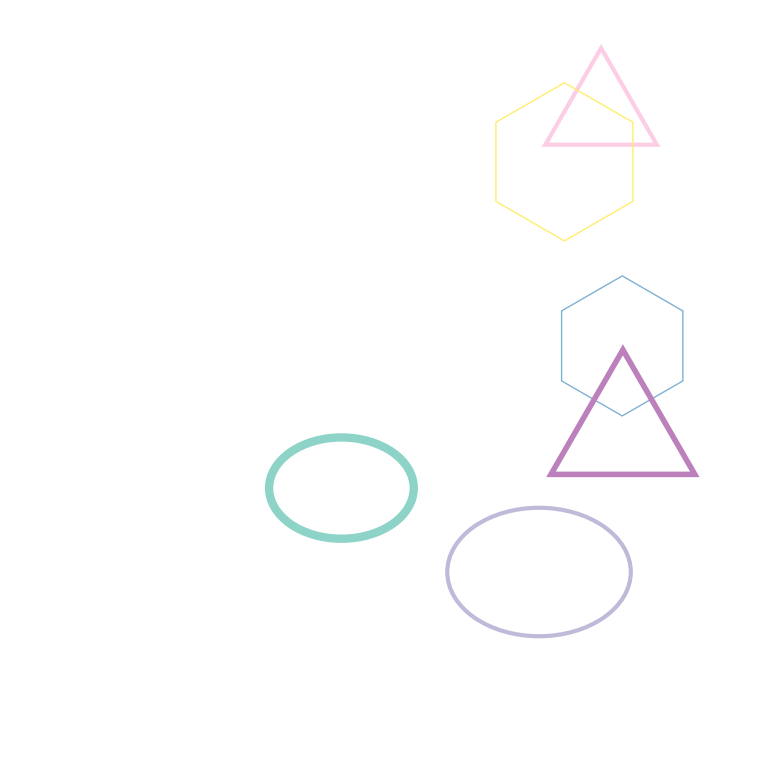[{"shape": "oval", "thickness": 3, "radius": 0.47, "center": [0.443, 0.366]}, {"shape": "oval", "thickness": 1.5, "radius": 0.6, "center": [0.7, 0.257]}, {"shape": "hexagon", "thickness": 0.5, "radius": 0.45, "center": [0.808, 0.551]}, {"shape": "triangle", "thickness": 1.5, "radius": 0.42, "center": [0.781, 0.854]}, {"shape": "triangle", "thickness": 2, "radius": 0.54, "center": [0.809, 0.438]}, {"shape": "hexagon", "thickness": 0.5, "radius": 0.51, "center": [0.733, 0.79]}]